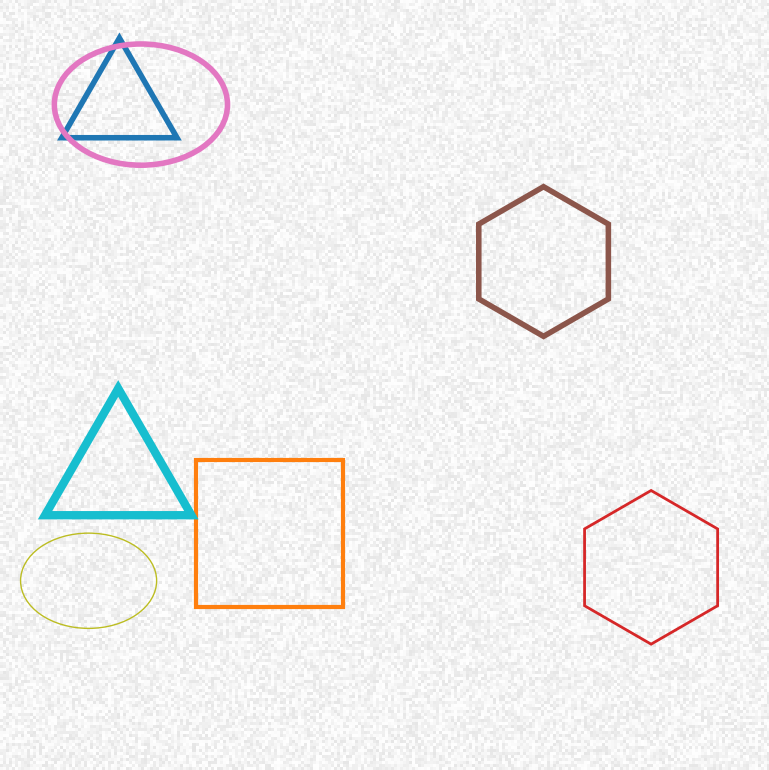[{"shape": "triangle", "thickness": 2, "radius": 0.43, "center": [0.155, 0.864]}, {"shape": "square", "thickness": 1.5, "radius": 0.48, "center": [0.349, 0.307]}, {"shape": "hexagon", "thickness": 1, "radius": 0.5, "center": [0.846, 0.263]}, {"shape": "hexagon", "thickness": 2, "radius": 0.49, "center": [0.706, 0.66]}, {"shape": "oval", "thickness": 2, "radius": 0.56, "center": [0.183, 0.864]}, {"shape": "oval", "thickness": 0.5, "radius": 0.44, "center": [0.115, 0.246]}, {"shape": "triangle", "thickness": 3, "radius": 0.55, "center": [0.154, 0.386]}]